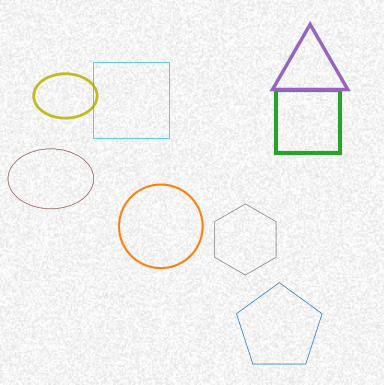[{"shape": "pentagon", "thickness": 0.5, "radius": 0.58, "center": [0.725, 0.149]}, {"shape": "circle", "thickness": 1.5, "radius": 0.54, "center": [0.418, 0.412]}, {"shape": "square", "thickness": 3, "radius": 0.41, "center": [0.8, 0.684]}, {"shape": "triangle", "thickness": 2.5, "radius": 0.56, "center": [0.806, 0.824]}, {"shape": "oval", "thickness": 0.5, "radius": 0.56, "center": [0.132, 0.536]}, {"shape": "hexagon", "thickness": 0.5, "radius": 0.46, "center": [0.637, 0.378]}, {"shape": "oval", "thickness": 2, "radius": 0.41, "center": [0.17, 0.751]}, {"shape": "square", "thickness": 0.5, "radius": 0.49, "center": [0.34, 0.739]}]